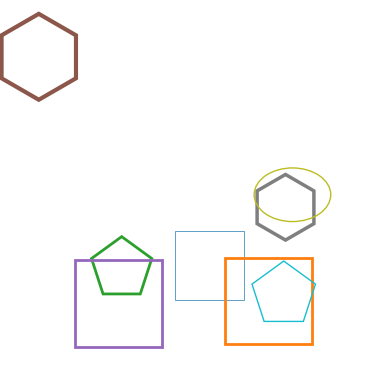[{"shape": "square", "thickness": 0.5, "radius": 0.45, "center": [0.544, 0.31]}, {"shape": "square", "thickness": 2, "radius": 0.56, "center": [0.698, 0.217]}, {"shape": "pentagon", "thickness": 2, "radius": 0.41, "center": [0.316, 0.303]}, {"shape": "square", "thickness": 2, "radius": 0.57, "center": [0.308, 0.212]}, {"shape": "hexagon", "thickness": 3, "radius": 0.56, "center": [0.101, 0.852]}, {"shape": "hexagon", "thickness": 2.5, "radius": 0.43, "center": [0.742, 0.462]}, {"shape": "oval", "thickness": 1, "radius": 0.5, "center": [0.76, 0.494]}, {"shape": "pentagon", "thickness": 1, "radius": 0.43, "center": [0.737, 0.235]}]